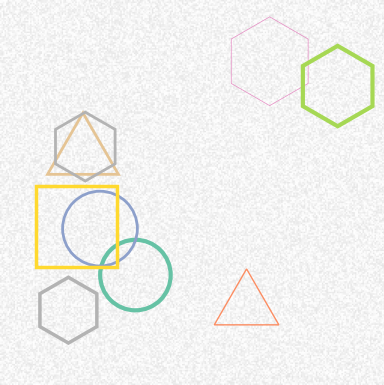[{"shape": "circle", "thickness": 3, "radius": 0.46, "center": [0.352, 0.286]}, {"shape": "triangle", "thickness": 1, "radius": 0.48, "center": [0.64, 0.205]}, {"shape": "circle", "thickness": 2, "radius": 0.49, "center": [0.26, 0.406]}, {"shape": "hexagon", "thickness": 0.5, "radius": 0.58, "center": [0.7, 0.841]}, {"shape": "hexagon", "thickness": 3, "radius": 0.52, "center": [0.877, 0.777]}, {"shape": "square", "thickness": 2.5, "radius": 0.52, "center": [0.198, 0.412]}, {"shape": "triangle", "thickness": 2, "radius": 0.53, "center": [0.215, 0.6]}, {"shape": "hexagon", "thickness": 2.5, "radius": 0.43, "center": [0.178, 0.194]}, {"shape": "hexagon", "thickness": 2, "radius": 0.45, "center": [0.222, 0.619]}]